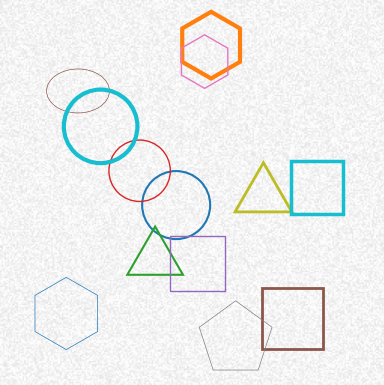[{"shape": "hexagon", "thickness": 0.5, "radius": 0.47, "center": [0.172, 0.186]}, {"shape": "circle", "thickness": 1.5, "radius": 0.44, "center": [0.458, 0.467]}, {"shape": "hexagon", "thickness": 3, "radius": 0.43, "center": [0.548, 0.883]}, {"shape": "triangle", "thickness": 1.5, "radius": 0.42, "center": [0.403, 0.328]}, {"shape": "circle", "thickness": 1, "radius": 0.4, "center": [0.363, 0.556]}, {"shape": "square", "thickness": 1, "radius": 0.36, "center": [0.513, 0.315]}, {"shape": "square", "thickness": 2, "radius": 0.4, "center": [0.759, 0.172]}, {"shape": "oval", "thickness": 0.5, "radius": 0.41, "center": [0.203, 0.764]}, {"shape": "hexagon", "thickness": 1, "radius": 0.35, "center": [0.531, 0.84]}, {"shape": "pentagon", "thickness": 0.5, "radius": 0.5, "center": [0.612, 0.119]}, {"shape": "triangle", "thickness": 2, "radius": 0.43, "center": [0.684, 0.492]}, {"shape": "square", "thickness": 2.5, "radius": 0.34, "center": [0.823, 0.512]}, {"shape": "circle", "thickness": 3, "radius": 0.48, "center": [0.261, 0.672]}]